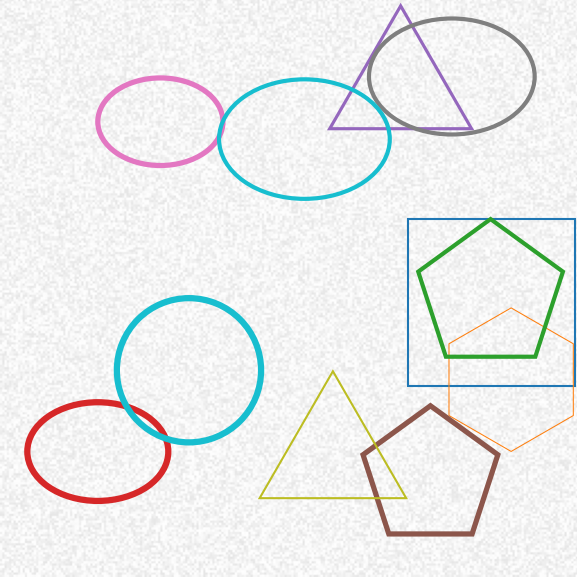[{"shape": "square", "thickness": 1, "radius": 0.72, "center": [0.851, 0.476]}, {"shape": "hexagon", "thickness": 0.5, "radius": 0.62, "center": [0.885, 0.342]}, {"shape": "pentagon", "thickness": 2, "radius": 0.66, "center": [0.849, 0.488]}, {"shape": "oval", "thickness": 3, "radius": 0.61, "center": [0.169, 0.217]}, {"shape": "triangle", "thickness": 1.5, "radius": 0.71, "center": [0.694, 0.847]}, {"shape": "pentagon", "thickness": 2.5, "radius": 0.61, "center": [0.745, 0.174]}, {"shape": "oval", "thickness": 2.5, "radius": 0.54, "center": [0.278, 0.788]}, {"shape": "oval", "thickness": 2, "radius": 0.72, "center": [0.782, 0.867]}, {"shape": "triangle", "thickness": 1, "radius": 0.73, "center": [0.576, 0.21]}, {"shape": "oval", "thickness": 2, "radius": 0.74, "center": [0.527, 0.758]}, {"shape": "circle", "thickness": 3, "radius": 0.62, "center": [0.327, 0.358]}]